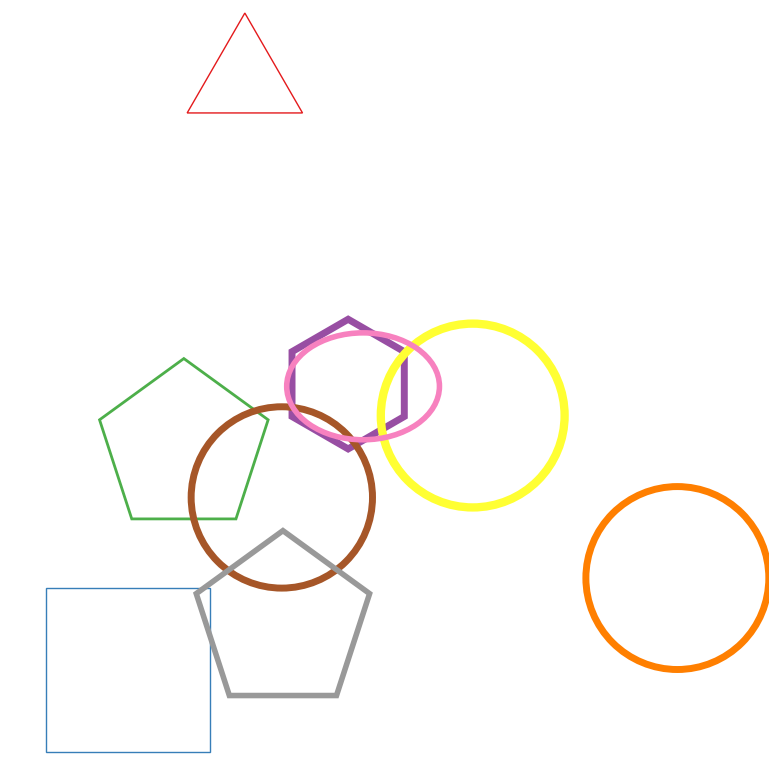[{"shape": "triangle", "thickness": 0.5, "radius": 0.43, "center": [0.318, 0.897]}, {"shape": "square", "thickness": 0.5, "radius": 0.54, "center": [0.166, 0.13]}, {"shape": "pentagon", "thickness": 1, "radius": 0.58, "center": [0.239, 0.419]}, {"shape": "hexagon", "thickness": 2.5, "radius": 0.42, "center": [0.452, 0.501]}, {"shape": "circle", "thickness": 2.5, "radius": 0.59, "center": [0.88, 0.249]}, {"shape": "circle", "thickness": 3, "radius": 0.6, "center": [0.614, 0.46]}, {"shape": "circle", "thickness": 2.5, "radius": 0.59, "center": [0.366, 0.354]}, {"shape": "oval", "thickness": 2, "radius": 0.5, "center": [0.472, 0.498]}, {"shape": "pentagon", "thickness": 2, "radius": 0.59, "center": [0.367, 0.192]}]